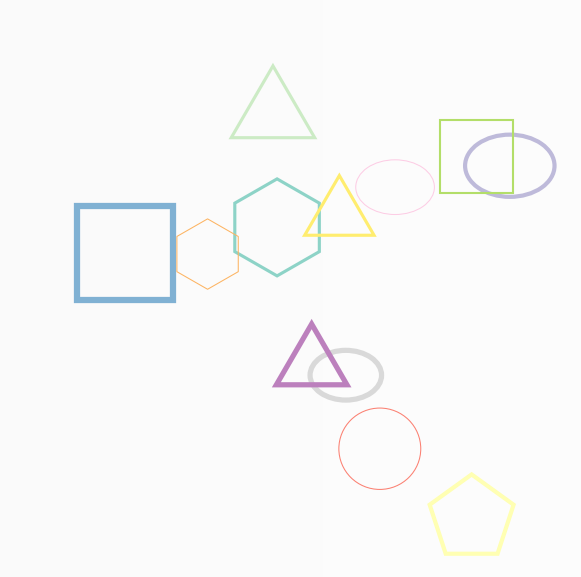[{"shape": "hexagon", "thickness": 1.5, "radius": 0.42, "center": [0.477, 0.605]}, {"shape": "pentagon", "thickness": 2, "radius": 0.38, "center": [0.811, 0.102]}, {"shape": "oval", "thickness": 2, "radius": 0.38, "center": [0.877, 0.712]}, {"shape": "circle", "thickness": 0.5, "radius": 0.35, "center": [0.653, 0.222]}, {"shape": "square", "thickness": 3, "radius": 0.41, "center": [0.215, 0.561]}, {"shape": "hexagon", "thickness": 0.5, "radius": 0.3, "center": [0.357, 0.559]}, {"shape": "square", "thickness": 1, "radius": 0.32, "center": [0.82, 0.729]}, {"shape": "oval", "thickness": 0.5, "radius": 0.34, "center": [0.68, 0.675]}, {"shape": "oval", "thickness": 2.5, "radius": 0.31, "center": [0.595, 0.349]}, {"shape": "triangle", "thickness": 2.5, "radius": 0.35, "center": [0.536, 0.368]}, {"shape": "triangle", "thickness": 1.5, "radius": 0.41, "center": [0.47, 0.802]}, {"shape": "triangle", "thickness": 1.5, "radius": 0.34, "center": [0.584, 0.626]}]